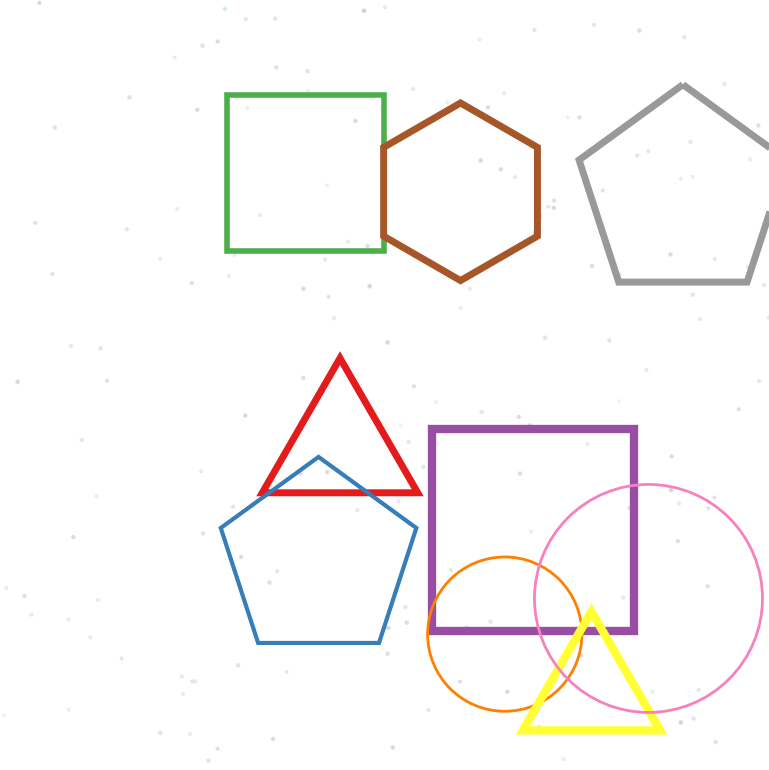[{"shape": "triangle", "thickness": 2.5, "radius": 0.58, "center": [0.442, 0.418]}, {"shape": "pentagon", "thickness": 1.5, "radius": 0.67, "center": [0.414, 0.273]}, {"shape": "square", "thickness": 2, "radius": 0.51, "center": [0.397, 0.775]}, {"shape": "square", "thickness": 3, "radius": 0.66, "center": [0.692, 0.312]}, {"shape": "circle", "thickness": 1, "radius": 0.5, "center": [0.656, 0.176]}, {"shape": "triangle", "thickness": 3, "radius": 0.51, "center": [0.768, 0.103]}, {"shape": "hexagon", "thickness": 2.5, "radius": 0.58, "center": [0.598, 0.751]}, {"shape": "circle", "thickness": 1, "radius": 0.74, "center": [0.842, 0.223]}, {"shape": "pentagon", "thickness": 2.5, "radius": 0.71, "center": [0.887, 0.748]}]